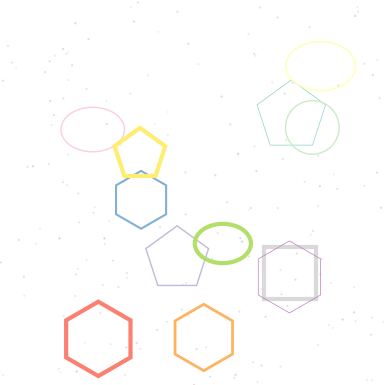[{"shape": "pentagon", "thickness": 0.5, "radius": 0.47, "center": [0.757, 0.699]}, {"shape": "oval", "thickness": 1, "radius": 0.45, "center": [0.833, 0.828]}, {"shape": "pentagon", "thickness": 1, "radius": 0.43, "center": [0.46, 0.328]}, {"shape": "hexagon", "thickness": 3, "radius": 0.48, "center": [0.255, 0.12]}, {"shape": "hexagon", "thickness": 1.5, "radius": 0.38, "center": [0.366, 0.481]}, {"shape": "hexagon", "thickness": 2, "radius": 0.43, "center": [0.529, 0.123]}, {"shape": "oval", "thickness": 3, "radius": 0.36, "center": [0.579, 0.368]}, {"shape": "oval", "thickness": 1, "radius": 0.41, "center": [0.241, 0.664]}, {"shape": "square", "thickness": 3, "radius": 0.33, "center": [0.753, 0.29]}, {"shape": "hexagon", "thickness": 0.5, "radius": 0.47, "center": [0.752, 0.281]}, {"shape": "circle", "thickness": 1, "radius": 0.35, "center": [0.811, 0.669]}, {"shape": "pentagon", "thickness": 3, "radius": 0.35, "center": [0.363, 0.599]}]